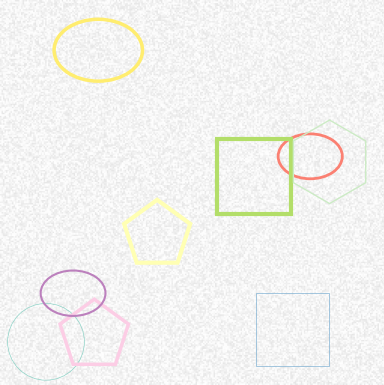[{"shape": "circle", "thickness": 0.5, "radius": 0.5, "center": [0.119, 0.112]}, {"shape": "pentagon", "thickness": 3, "radius": 0.45, "center": [0.408, 0.391]}, {"shape": "oval", "thickness": 2, "radius": 0.42, "center": [0.806, 0.594]}, {"shape": "square", "thickness": 0.5, "radius": 0.47, "center": [0.759, 0.144]}, {"shape": "square", "thickness": 3, "radius": 0.48, "center": [0.659, 0.542]}, {"shape": "pentagon", "thickness": 2.5, "radius": 0.47, "center": [0.245, 0.129]}, {"shape": "oval", "thickness": 1.5, "radius": 0.42, "center": [0.19, 0.238]}, {"shape": "hexagon", "thickness": 1, "radius": 0.54, "center": [0.856, 0.58]}, {"shape": "oval", "thickness": 2.5, "radius": 0.57, "center": [0.255, 0.87]}]